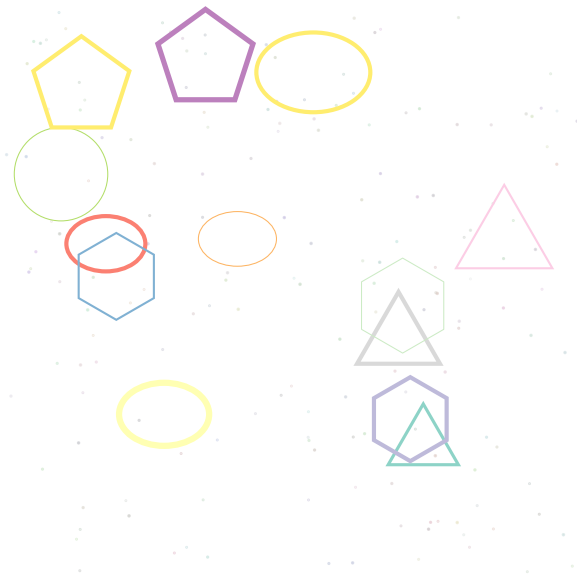[{"shape": "triangle", "thickness": 1.5, "radius": 0.35, "center": [0.733, 0.23]}, {"shape": "oval", "thickness": 3, "radius": 0.39, "center": [0.284, 0.282]}, {"shape": "hexagon", "thickness": 2, "radius": 0.36, "center": [0.71, 0.273]}, {"shape": "oval", "thickness": 2, "radius": 0.34, "center": [0.183, 0.577]}, {"shape": "hexagon", "thickness": 1, "radius": 0.38, "center": [0.201, 0.521]}, {"shape": "oval", "thickness": 0.5, "radius": 0.34, "center": [0.411, 0.585]}, {"shape": "circle", "thickness": 0.5, "radius": 0.4, "center": [0.106, 0.698]}, {"shape": "triangle", "thickness": 1, "radius": 0.48, "center": [0.873, 0.583]}, {"shape": "triangle", "thickness": 2, "radius": 0.41, "center": [0.69, 0.411]}, {"shape": "pentagon", "thickness": 2.5, "radius": 0.43, "center": [0.356, 0.896]}, {"shape": "hexagon", "thickness": 0.5, "radius": 0.41, "center": [0.697, 0.47]}, {"shape": "pentagon", "thickness": 2, "radius": 0.44, "center": [0.141, 0.849]}, {"shape": "oval", "thickness": 2, "radius": 0.49, "center": [0.543, 0.874]}]